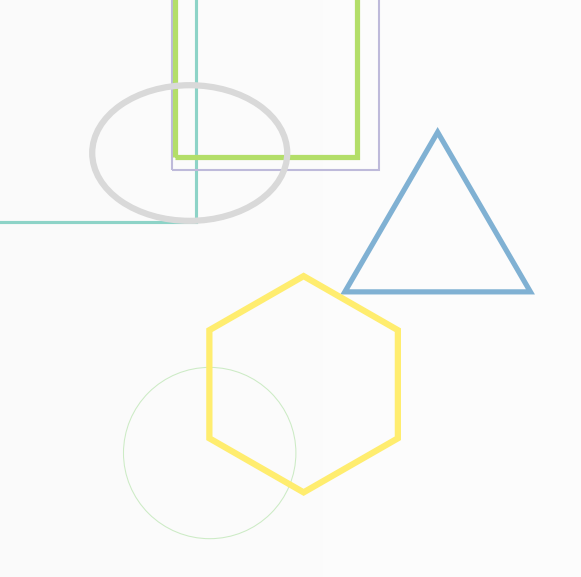[{"shape": "square", "thickness": 1.5, "radius": 0.98, "center": [0.141, 0.811]}, {"shape": "square", "thickness": 1, "radius": 0.89, "center": [0.474, 0.883]}, {"shape": "triangle", "thickness": 2.5, "radius": 0.92, "center": [0.753, 0.586]}, {"shape": "square", "thickness": 2.5, "radius": 0.78, "center": [0.458, 0.883]}, {"shape": "oval", "thickness": 3, "radius": 0.84, "center": [0.326, 0.734]}, {"shape": "circle", "thickness": 0.5, "radius": 0.74, "center": [0.361, 0.215]}, {"shape": "hexagon", "thickness": 3, "radius": 0.94, "center": [0.522, 0.334]}]